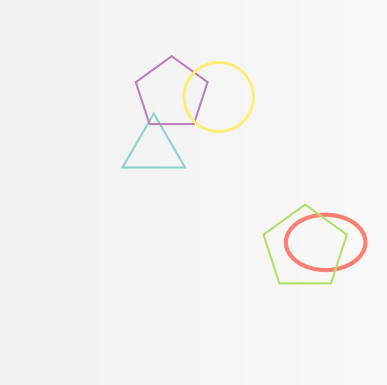[{"shape": "triangle", "thickness": 1.5, "radius": 0.47, "center": [0.397, 0.612]}, {"shape": "oval", "thickness": 3, "radius": 0.51, "center": [0.84, 0.37]}, {"shape": "pentagon", "thickness": 1.5, "radius": 0.57, "center": [0.788, 0.356]}, {"shape": "pentagon", "thickness": 1.5, "radius": 0.49, "center": [0.443, 0.757]}, {"shape": "circle", "thickness": 2, "radius": 0.45, "center": [0.564, 0.748]}]